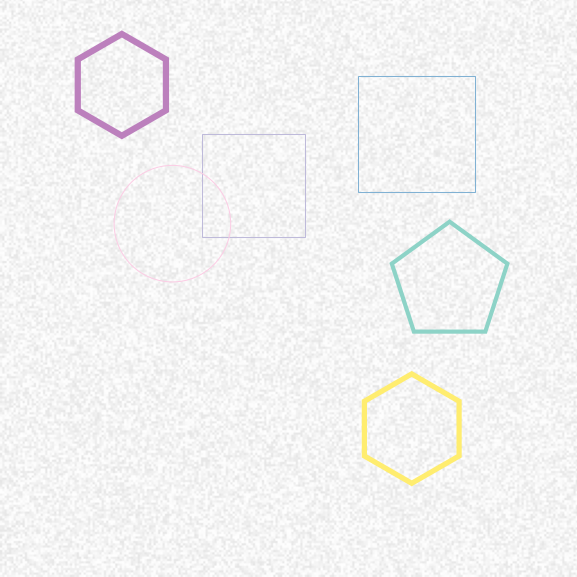[{"shape": "pentagon", "thickness": 2, "radius": 0.53, "center": [0.779, 0.51]}, {"shape": "square", "thickness": 0.5, "radius": 0.44, "center": [0.439, 0.678]}, {"shape": "square", "thickness": 0.5, "radius": 0.51, "center": [0.722, 0.767]}, {"shape": "circle", "thickness": 0.5, "radius": 0.5, "center": [0.299, 0.612]}, {"shape": "hexagon", "thickness": 3, "radius": 0.44, "center": [0.211, 0.852]}, {"shape": "hexagon", "thickness": 2.5, "radius": 0.47, "center": [0.713, 0.257]}]